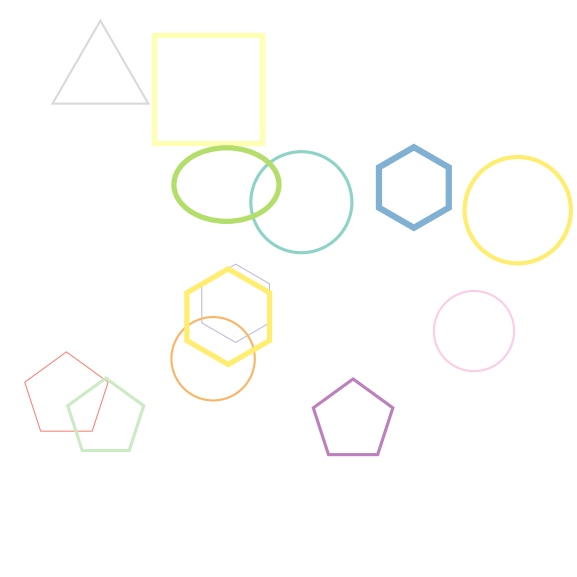[{"shape": "circle", "thickness": 1.5, "radius": 0.44, "center": [0.522, 0.649]}, {"shape": "square", "thickness": 2.5, "radius": 0.47, "center": [0.361, 0.844]}, {"shape": "hexagon", "thickness": 0.5, "radius": 0.34, "center": [0.408, 0.474]}, {"shape": "pentagon", "thickness": 0.5, "radius": 0.38, "center": [0.115, 0.314]}, {"shape": "hexagon", "thickness": 3, "radius": 0.35, "center": [0.717, 0.674]}, {"shape": "circle", "thickness": 1, "radius": 0.36, "center": [0.369, 0.378]}, {"shape": "oval", "thickness": 2.5, "radius": 0.45, "center": [0.392, 0.68]}, {"shape": "circle", "thickness": 1, "radius": 0.35, "center": [0.821, 0.426]}, {"shape": "triangle", "thickness": 1, "radius": 0.48, "center": [0.174, 0.868]}, {"shape": "pentagon", "thickness": 1.5, "radius": 0.36, "center": [0.611, 0.27]}, {"shape": "pentagon", "thickness": 1.5, "radius": 0.35, "center": [0.183, 0.275]}, {"shape": "hexagon", "thickness": 2.5, "radius": 0.41, "center": [0.395, 0.451]}, {"shape": "circle", "thickness": 2, "radius": 0.46, "center": [0.897, 0.635]}]